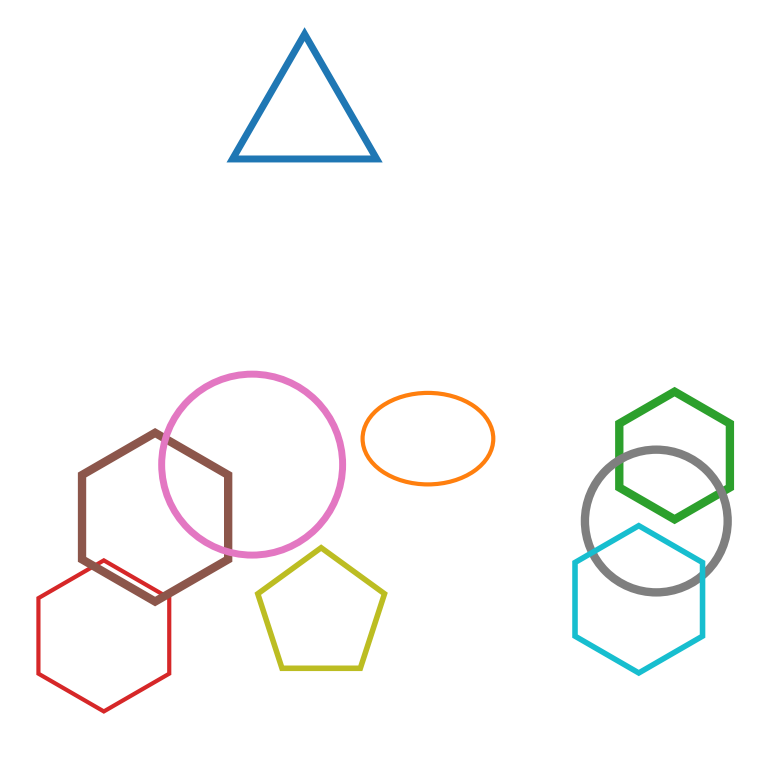[{"shape": "triangle", "thickness": 2.5, "radius": 0.54, "center": [0.396, 0.848]}, {"shape": "oval", "thickness": 1.5, "radius": 0.42, "center": [0.556, 0.43]}, {"shape": "hexagon", "thickness": 3, "radius": 0.41, "center": [0.876, 0.408]}, {"shape": "hexagon", "thickness": 1.5, "radius": 0.49, "center": [0.135, 0.174]}, {"shape": "hexagon", "thickness": 3, "radius": 0.55, "center": [0.201, 0.328]}, {"shape": "circle", "thickness": 2.5, "radius": 0.59, "center": [0.327, 0.397]}, {"shape": "circle", "thickness": 3, "radius": 0.46, "center": [0.852, 0.323]}, {"shape": "pentagon", "thickness": 2, "radius": 0.43, "center": [0.417, 0.202]}, {"shape": "hexagon", "thickness": 2, "radius": 0.48, "center": [0.83, 0.222]}]